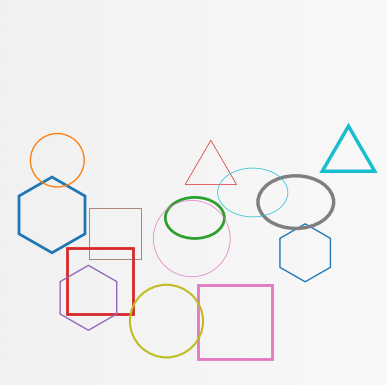[{"shape": "hexagon", "thickness": 1, "radius": 0.38, "center": [0.788, 0.343]}, {"shape": "hexagon", "thickness": 2, "radius": 0.49, "center": [0.134, 0.442]}, {"shape": "circle", "thickness": 1, "radius": 0.35, "center": [0.148, 0.584]}, {"shape": "oval", "thickness": 2, "radius": 0.38, "center": [0.503, 0.434]}, {"shape": "triangle", "thickness": 0.5, "radius": 0.38, "center": [0.544, 0.559]}, {"shape": "square", "thickness": 2, "radius": 0.43, "center": [0.258, 0.27]}, {"shape": "hexagon", "thickness": 1, "radius": 0.42, "center": [0.228, 0.226]}, {"shape": "square", "thickness": 0.5, "radius": 0.33, "center": [0.297, 0.393]}, {"shape": "circle", "thickness": 0.5, "radius": 0.5, "center": [0.495, 0.38]}, {"shape": "square", "thickness": 2, "radius": 0.48, "center": [0.607, 0.164]}, {"shape": "oval", "thickness": 2.5, "radius": 0.49, "center": [0.763, 0.475]}, {"shape": "circle", "thickness": 1.5, "radius": 0.47, "center": [0.43, 0.166]}, {"shape": "triangle", "thickness": 2.5, "radius": 0.39, "center": [0.899, 0.594]}, {"shape": "oval", "thickness": 0.5, "radius": 0.45, "center": [0.652, 0.5]}]